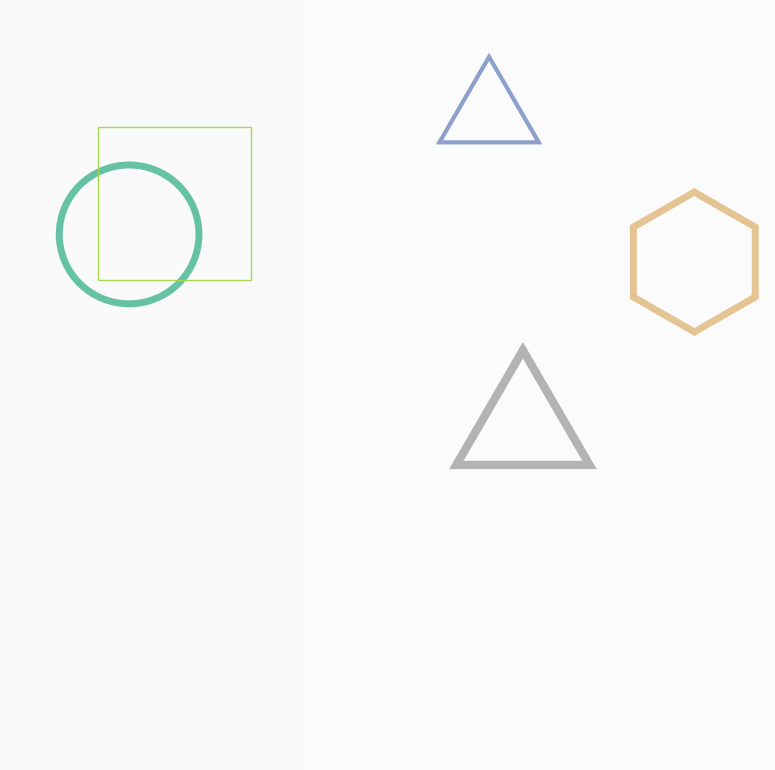[{"shape": "circle", "thickness": 2.5, "radius": 0.45, "center": [0.167, 0.696]}, {"shape": "triangle", "thickness": 1.5, "radius": 0.37, "center": [0.631, 0.852]}, {"shape": "square", "thickness": 0.5, "radius": 0.5, "center": [0.225, 0.736]}, {"shape": "hexagon", "thickness": 2.5, "radius": 0.45, "center": [0.896, 0.66]}, {"shape": "triangle", "thickness": 3, "radius": 0.5, "center": [0.675, 0.446]}]